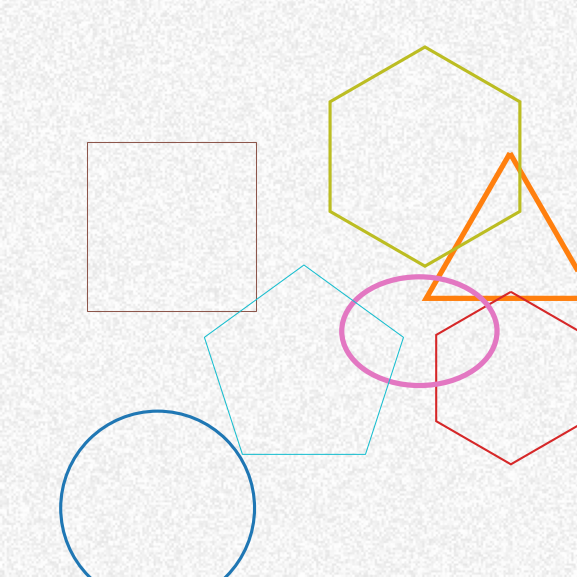[{"shape": "circle", "thickness": 1.5, "radius": 0.84, "center": [0.273, 0.119]}, {"shape": "triangle", "thickness": 2.5, "radius": 0.84, "center": [0.883, 0.566]}, {"shape": "hexagon", "thickness": 1, "radius": 0.75, "center": [0.885, 0.344]}, {"shape": "square", "thickness": 0.5, "radius": 0.73, "center": [0.296, 0.607]}, {"shape": "oval", "thickness": 2.5, "radius": 0.67, "center": [0.726, 0.426]}, {"shape": "hexagon", "thickness": 1.5, "radius": 0.95, "center": [0.736, 0.728]}, {"shape": "pentagon", "thickness": 0.5, "radius": 0.91, "center": [0.526, 0.359]}]